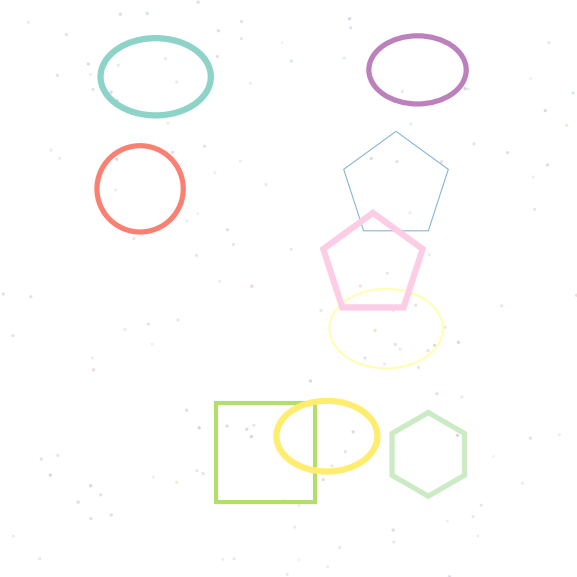[{"shape": "oval", "thickness": 3, "radius": 0.48, "center": [0.27, 0.866]}, {"shape": "oval", "thickness": 1, "radius": 0.49, "center": [0.669, 0.43]}, {"shape": "circle", "thickness": 2.5, "radius": 0.37, "center": [0.243, 0.672]}, {"shape": "pentagon", "thickness": 0.5, "radius": 0.48, "center": [0.686, 0.677]}, {"shape": "square", "thickness": 2, "radius": 0.43, "center": [0.459, 0.215]}, {"shape": "pentagon", "thickness": 3, "radius": 0.45, "center": [0.646, 0.54]}, {"shape": "oval", "thickness": 2.5, "radius": 0.42, "center": [0.723, 0.878]}, {"shape": "hexagon", "thickness": 2.5, "radius": 0.36, "center": [0.742, 0.212]}, {"shape": "oval", "thickness": 3, "radius": 0.44, "center": [0.566, 0.244]}]